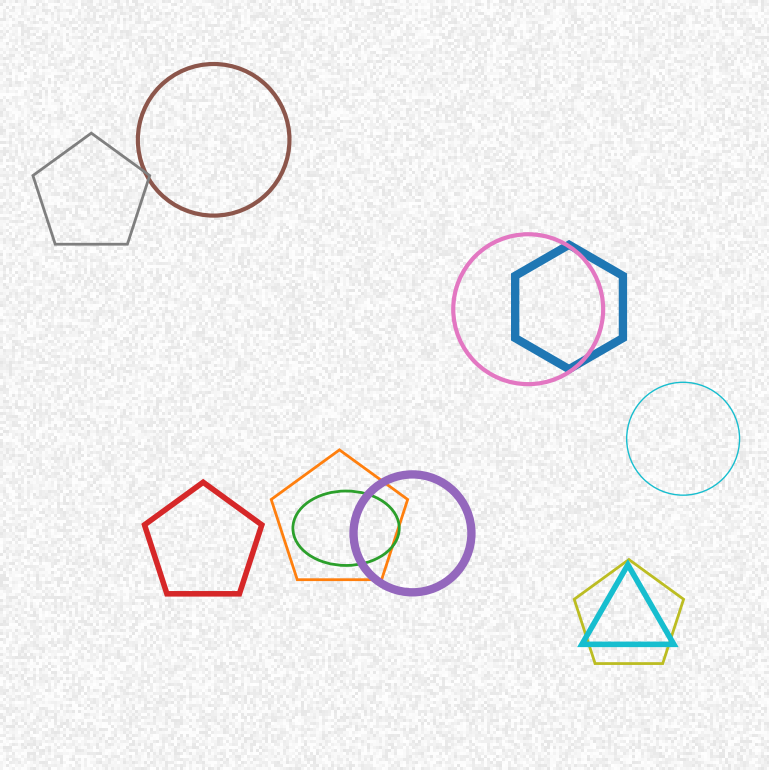[{"shape": "hexagon", "thickness": 3, "radius": 0.4, "center": [0.739, 0.601]}, {"shape": "pentagon", "thickness": 1, "radius": 0.47, "center": [0.441, 0.323]}, {"shape": "oval", "thickness": 1, "radius": 0.35, "center": [0.449, 0.314]}, {"shape": "pentagon", "thickness": 2, "radius": 0.4, "center": [0.264, 0.294]}, {"shape": "circle", "thickness": 3, "radius": 0.38, "center": [0.536, 0.307]}, {"shape": "circle", "thickness": 1.5, "radius": 0.49, "center": [0.277, 0.818]}, {"shape": "circle", "thickness": 1.5, "radius": 0.49, "center": [0.686, 0.598]}, {"shape": "pentagon", "thickness": 1, "radius": 0.4, "center": [0.119, 0.747]}, {"shape": "pentagon", "thickness": 1, "radius": 0.37, "center": [0.817, 0.199]}, {"shape": "circle", "thickness": 0.5, "radius": 0.37, "center": [0.887, 0.43]}, {"shape": "triangle", "thickness": 2, "radius": 0.34, "center": [0.815, 0.198]}]